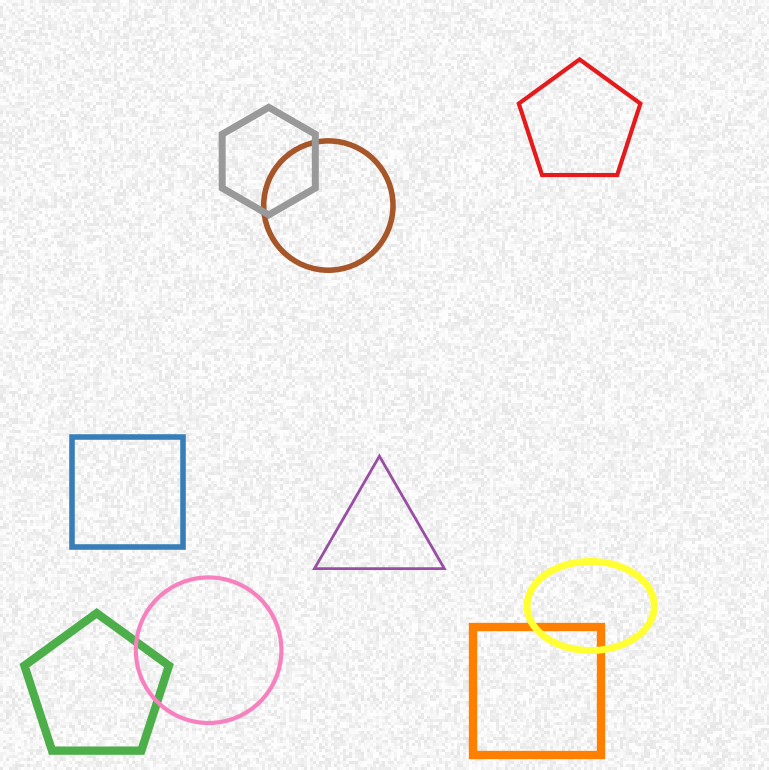[{"shape": "pentagon", "thickness": 1.5, "radius": 0.42, "center": [0.753, 0.84]}, {"shape": "square", "thickness": 2, "radius": 0.36, "center": [0.166, 0.361]}, {"shape": "pentagon", "thickness": 3, "radius": 0.49, "center": [0.126, 0.105]}, {"shape": "triangle", "thickness": 1, "radius": 0.49, "center": [0.493, 0.31]}, {"shape": "square", "thickness": 3, "radius": 0.41, "center": [0.698, 0.103]}, {"shape": "oval", "thickness": 2.5, "radius": 0.41, "center": [0.767, 0.213]}, {"shape": "circle", "thickness": 2, "radius": 0.42, "center": [0.426, 0.733]}, {"shape": "circle", "thickness": 1.5, "radius": 0.47, "center": [0.271, 0.156]}, {"shape": "hexagon", "thickness": 2.5, "radius": 0.35, "center": [0.349, 0.791]}]